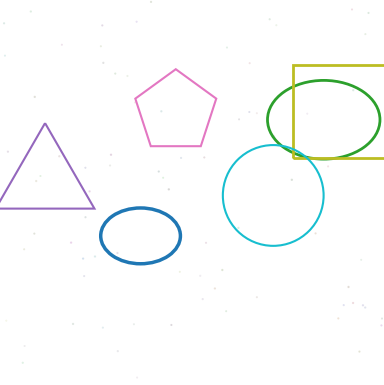[{"shape": "oval", "thickness": 2.5, "radius": 0.52, "center": [0.365, 0.387]}, {"shape": "oval", "thickness": 2, "radius": 0.73, "center": [0.841, 0.689]}, {"shape": "triangle", "thickness": 1.5, "radius": 0.74, "center": [0.117, 0.532]}, {"shape": "pentagon", "thickness": 1.5, "radius": 0.55, "center": [0.457, 0.71]}, {"shape": "square", "thickness": 2, "radius": 0.6, "center": [0.882, 0.71]}, {"shape": "circle", "thickness": 1.5, "radius": 0.65, "center": [0.71, 0.492]}]